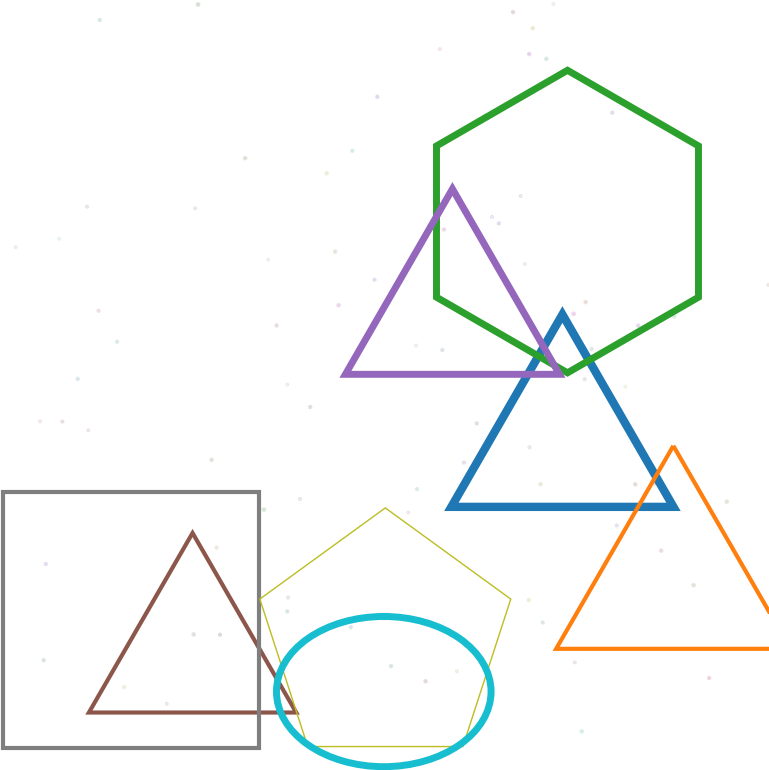[{"shape": "triangle", "thickness": 3, "radius": 0.83, "center": [0.73, 0.425]}, {"shape": "triangle", "thickness": 1.5, "radius": 0.88, "center": [0.874, 0.245]}, {"shape": "hexagon", "thickness": 2.5, "radius": 0.98, "center": [0.737, 0.712]}, {"shape": "triangle", "thickness": 2.5, "radius": 0.8, "center": [0.588, 0.594]}, {"shape": "triangle", "thickness": 1.5, "radius": 0.78, "center": [0.25, 0.152]}, {"shape": "square", "thickness": 1.5, "radius": 0.83, "center": [0.17, 0.195]}, {"shape": "pentagon", "thickness": 0.5, "radius": 0.86, "center": [0.5, 0.169]}, {"shape": "oval", "thickness": 2.5, "radius": 0.7, "center": [0.498, 0.102]}]